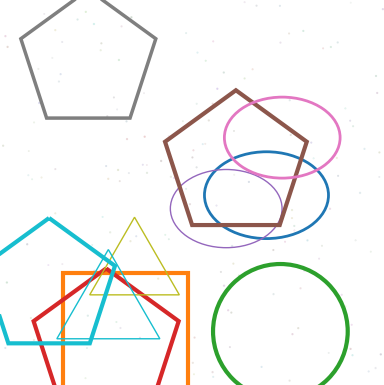[{"shape": "oval", "thickness": 2, "radius": 0.81, "center": [0.692, 0.493]}, {"shape": "square", "thickness": 3, "radius": 0.81, "center": [0.325, 0.128]}, {"shape": "circle", "thickness": 3, "radius": 0.87, "center": [0.728, 0.139]}, {"shape": "pentagon", "thickness": 3, "radius": 0.99, "center": [0.276, 0.105]}, {"shape": "oval", "thickness": 1, "radius": 0.73, "center": [0.588, 0.458]}, {"shape": "pentagon", "thickness": 3, "radius": 0.97, "center": [0.613, 0.572]}, {"shape": "oval", "thickness": 2, "radius": 0.75, "center": [0.733, 0.643]}, {"shape": "pentagon", "thickness": 2.5, "radius": 0.92, "center": [0.229, 0.842]}, {"shape": "triangle", "thickness": 1, "radius": 0.67, "center": [0.349, 0.301]}, {"shape": "pentagon", "thickness": 3, "radius": 0.9, "center": [0.127, 0.254]}, {"shape": "triangle", "thickness": 1, "radius": 0.77, "center": [0.281, 0.197]}]